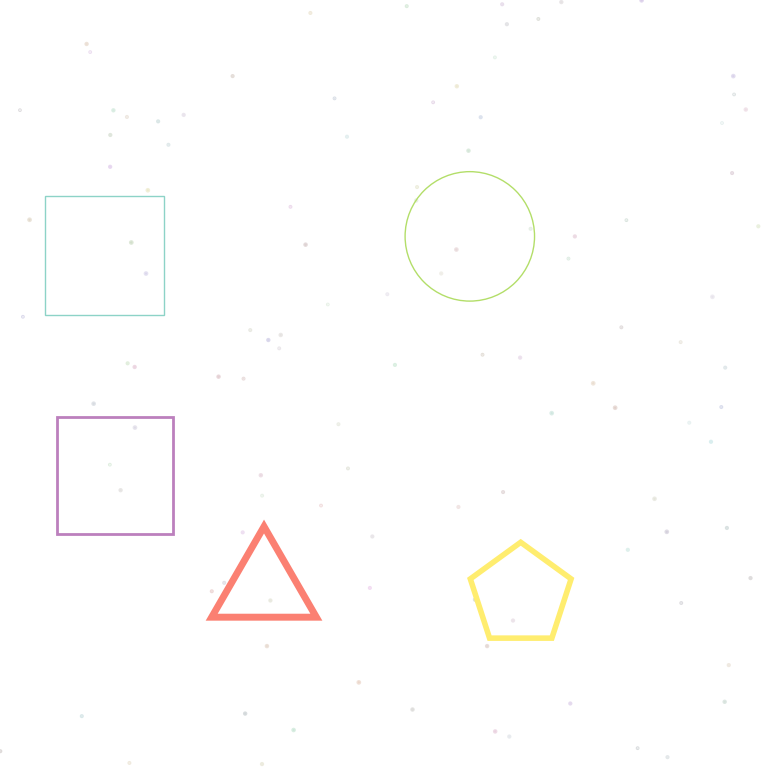[{"shape": "square", "thickness": 0.5, "radius": 0.39, "center": [0.136, 0.669]}, {"shape": "triangle", "thickness": 2.5, "radius": 0.39, "center": [0.343, 0.238]}, {"shape": "circle", "thickness": 0.5, "radius": 0.42, "center": [0.61, 0.693]}, {"shape": "square", "thickness": 1, "radius": 0.38, "center": [0.149, 0.382]}, {"shape": "pentagon", "thickness": 2, "radius": 0.34, "center": [0.676, 0.227]}]